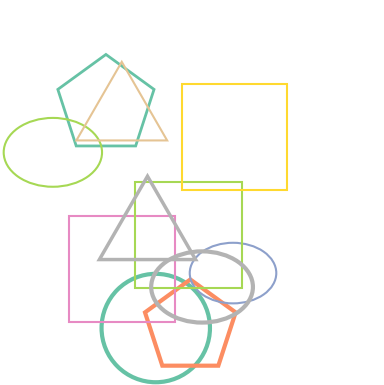[{"shape": "circle", "thickness": 3, "radius": 0.7, "center": [0.405, 0.148]}, {"shape": "pentagon", "thickness": 2, "radius": 0.66, "center": [0.275, 0.727]}, {"shape": "pentagon", "thickness": 3, "radius": 0.62, "center": [0.494, 0.15]}, {"shape": "oval", "thickness": 1.5, "radius": 0.56, "center": [0.605, 0.291]}, {"shape": "square", "thickness": 1.5, "radius": 0.69, "center": [0.317, 0.3]}, {"shape": "square", "thickness": 1.5, "radius": 0.69, "center": [0.49, 0.39]}, {"shape": "oval", "thickness": 1.5, "radius": 0.64, "center": [0.137, 0.604]}, {"shape": "square", "thickness": 1.5, "radius": 0.69, "center": [0.609, 0.645]}, {"shape": "triangle", "thickness": 1.5, "radius": 0.68, "center": [0.316, 0.703]}, {"shape": "triangle", "thickness": 2.5, "radius": 0.72, "center": [0.383, 0.398]}, {"shape": "oval", "thickness": 3, "radius": 0.66, "center": [0.525, 0.255]}]